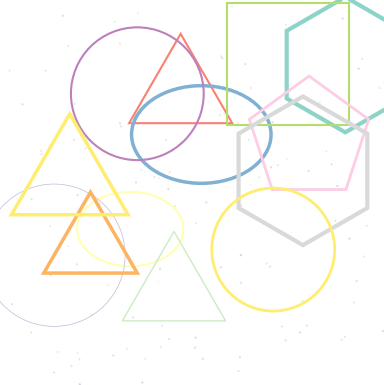[{"shape": "hexagon", "thickness": 3, "radius": 0.88, "center": [0.897, 0.832]}, {"shape": "oval", "thickness": 1.5, "radius": 0.69, "center": [0.338, 0.405]}, {"shape": "circle", "thickness": 0.5, "radius": 0.92, "center": [0.14, 0.337]}, {"shape": "triangle", "thickness": 1.5, "radius": 0.77, "center": [0.469, 0.757]}, {"shape": "oval", "thickness": 2.5, "radius": 0.91, "center": [0.523, 0.651]}, {"shape": "triangle", "thickness": 2.5, "radius": 0.7, "center": [0.235, 0.361]}, {"shape": "square", "thickness": 1.5, "radius": 0.79, "center": [0.749, 0.833]}, {"shape": "pentagon", "thickness": 2, "radius": 0.81, "center": [0.803, 0.64]}, {"shape": "hexagon", "thickness": 3, "radius": 0.97, "center": [0.787, 0.556]}, {"shape": "circle", "thickness": 1.5, "radius": 0.86, "center": [0.357, 0.757]}, {"shape": "triangle", "thickness": 1, "radius": 0.77, "center": [0.452, 0.244]}, {"shape": "circle", "thickness": 2, "radius": 0.8, "center": [0.71, 0.352]}, {"shape": "triangle", "thickness": 2.5, "radius": 0.87, "center": [0.181, 0.53]}]